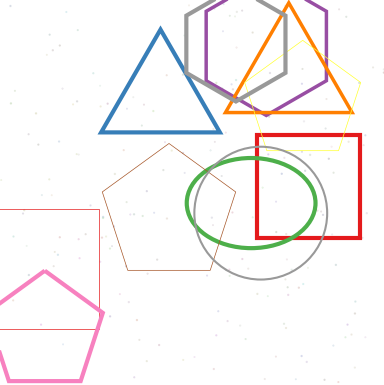[{"shape": "square", "thickness": 0.5, "radius": 0.78, "center": [0.103, 0.301]}, {"shape": "square", "thickness": 3, "radius": 0.67, "center": [0.802, 0.516]}, {"shape": "triangle", "thickness": 3, "radius": 0.89, "center": [0.417, 0.745]}, {"shape": "oval", "thickness": 3, "radius": 0.84, "center": [0.652, 0.473]}, {"shape": "hexagon", "thickness": 2.5, "radius": 0.9, "center": [0.692, 0.88]}, {"shape": "triangle", "thickness": 2.5, "radius": 0.95, "center": [0.75, 0.803]}, {"shape": "pentagon", "thickness": 0.5, "radius": 0.79, "center": [0.786, 0.737]}, {"shape": "pentagon", "thickness": 0.5, "radius": 0.91, "center": [0.439, 0.445]}, {"shape": "pentagon", "thickness": 3, "radius": 0.79, "center": [0.116, 0.138]}, {"shape": "hexagon", "thickness": 3, "radius": 0.74, "center": [0.613, 0.885]}, {"shape": "circle", "thickness": 1.5, "radius": 0.86, "center": [0.677, 0.446]}]